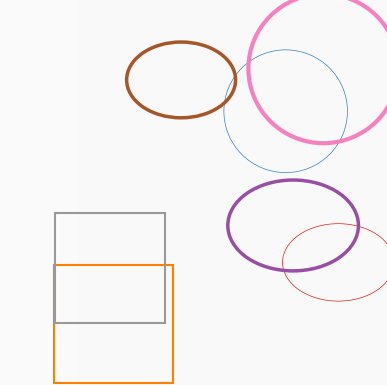[{"shape": "oval", "thickness": 0.5, "radius": 0.72, "center": [0.873, 0.318]}, {"shape": "circle", "thickness": 0.5, "radius": 0.8, "center": [0.737, 0.711]}, {"shape": "oval", "thickness": 2.5, "radius": 0.84, "center": [0.756, 0.414]}, {"shape": "square", "thickness": 1.5, "radius": 0.77, "center": [0.292, 0.158]}, {"shape": "oval", "thickness": 2.5, "radius": 0.7, "center": [0.467, 0.792]}, {"shape": "circle", "thickness": 3, "radius": 0.97, "center": [0.835, 0.822]}, {"shape": "square", "thickness": 1.5, "radius": 0.71, "center": [0.284, 0.303]}]